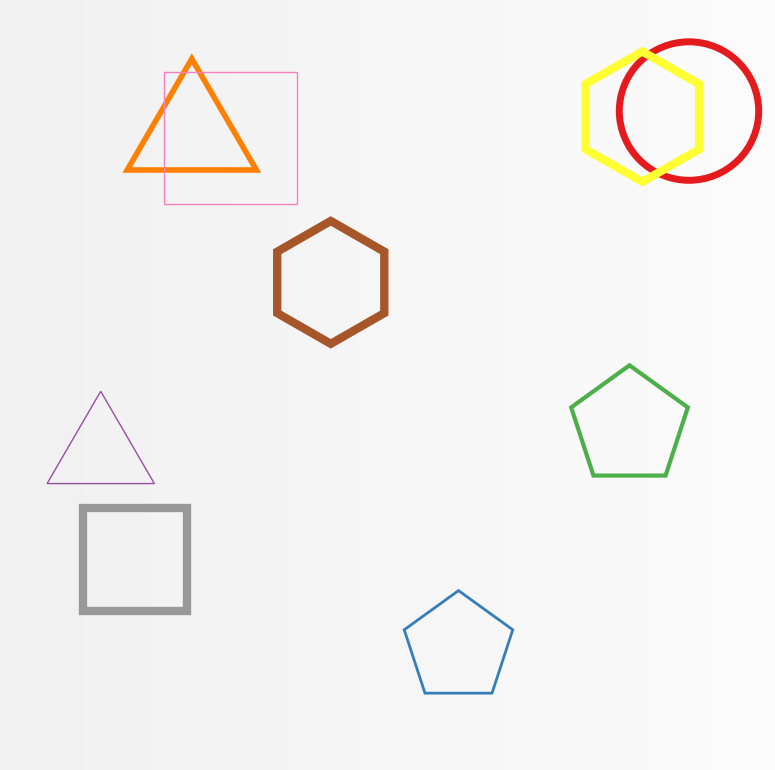[{"shape": "circle", "thickness": 2.5, "radius": 0.45, "center": [0.889, 0.856]}, {"shape": "pentagon", "thickness": 1, "radius": 0.37, "center": [0.592, 0.159]}, {"shape": "pentagon", "thickness": 1.5, "radius": 0.4, "center": [0.812, 0.446]}, {"shape": "triangle", "thickness": 0.5, "radius": 0.4, "center": [0.13, 0.412]}, {"shape": "triangle", "thickness": 2, "radius": 0.48, "center": [0.247, 0.827]}, {"shape": "hexagon", "thickness": 3, "radius": 0.42, "center": [0.829, 0.848]}, {"shape": "hexagon", "thickness": 3, "radius": 0.4, "center": [0.427, 0.633]}, {"shape": "square", "thickness": 0.5, "radius": 0.43, "center": [0.298, 0.821]}, {"shape": "square", "thickness": 3, "radius": 0.34, "center": [0.175, 0.273]}]